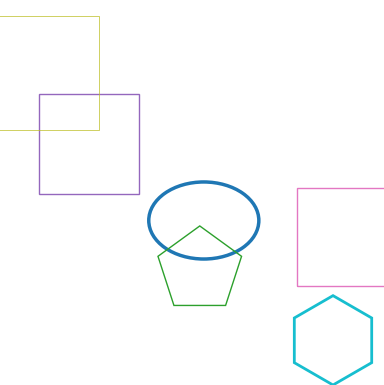[{"shape": "oval", "thickness": 2.5, "radius": 0.71, "center": [0.529, 0.427]}, {"shape": "pentagon", "thickness": 1, "radius": 0.57, "center": [0.519, 0.299]}, {"shape": "square", "thickness": 1, "radius": 0.65, "center": [0.232, 0.627]}, {"shape": "square", "thickness": 1, "radius": 0.64, "center": [0.899, 0.384]}, {"shape": "square", "thickness": 0.5, "radius": 0.74, "center": [0.109, 0.81]}, {"shape": "hexagon", "thickness": 2, "radius": 0.58, "center": [0.865, 0.116]}]